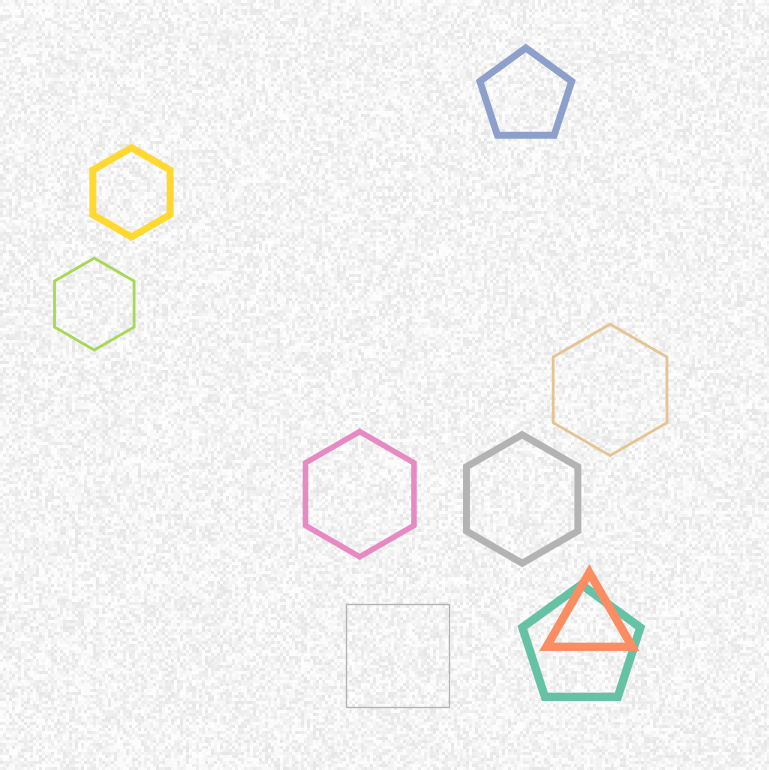[{"shape": "pentagon", "thickness": 3, "radius": 0.4, "center": [0.755, 0.16]}, {"shape": "triangle", "thickness": 3, "radius": 0.32, "center": [0.765, 0.192]}, {"shape": "pentagon", "thickness": 2.5, "radius": 0.31, "center": [0.683, 0.875]}, {"shape": "hexagon", "thickness": 2, "radius": 0.41, "center": [0.467, 0.358]}, {"shape": "hexagon", "thickness": 1, "radius": 0.3, "center": [0.122, 0.605]}, {"shape": "hexagon", "thickness": 2.5, "radius": 0.29, "center": [0.171, 0.75]}, {"shape": "hexagon", "thickness": 1, "radius": 0.43, "center": [0.792, 0.494]}, {"shape": "square", "thickness": 0.5, "radius": 0.33, "center": [0.516, 0.149]}, {"shape": "hexagon", "thickness": 2.5, "radius": 0.42, "center": [0.678, 0.352]}]